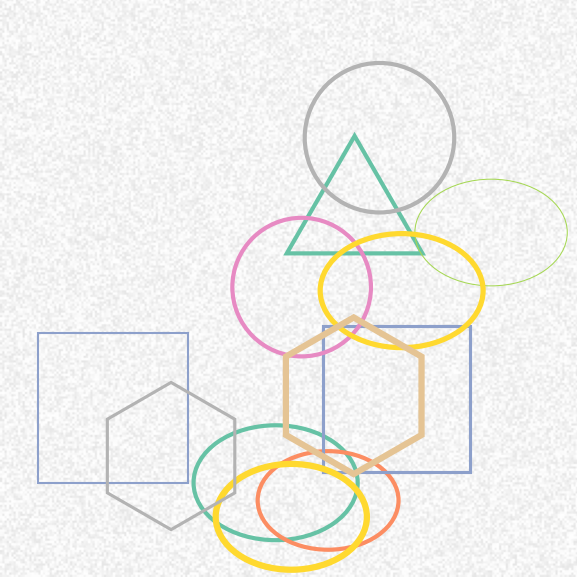[{"shape": "triangle", "thickness": 2, "radius": 0.68, "center": [0.614, 0.628]}, {"shape": "oval", "thickness": 2, "radius": 0.71, "center": [0.477, 0.163]}, {"shape": "oval", "thickness": 2, "radius": 0.61, "center": [0.568, 0.133]}, {"shape": "square", "thickness": 1.5, "radius": 0.64, "center": [0.687, 0.308]}, {"shape": "square", "thickness": 1, "radius": 0.65, "center": [0.195, 0.292]}, {"shape": "circle", "thickness": 2, "radius": 0.6, "center": [0.522, 0.502]}, {"shape": "oval", "thickness": 0.5, "radius": 0.66, "center": [0.85, 0.596]}, {"shape": "oval", "thickness": 2.5, "radius": 0.71, "center": [0.695, 0.496]}, {"shape": "oval", "thickness": 3, "radius": 0.65, "center": [0.504, 0.104]}, {"shape": "hexagon", "thickness": 3, "radius": 0.68, "center": [0.612, 0.314]}, {"shape": "circle", "thickness": 2, "radius": 0.65, "center": [0.657, 0.761]}, {"shape": "hexagon", "thickness": 1.5, "radius": 0.64, "center": [0.296, 0.209]}]